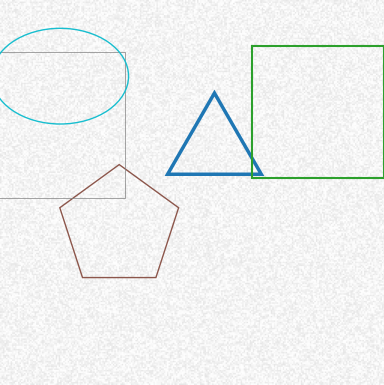[{"shape": "triangle", "thickness": 2.5, "radius": 0.7, "center": [0.557, 0.618]}, {"shape": "square", "thickness": 1.5, "radius": 0.86, "center": [0.826, 0.709]}, {"shape": "pentagon", "thickness": 1, "radius": 0.81, "center": [0.31, 0.41]}, {"shape": "square", "thickness": 0.5, "radius": 0.95, "center": [0.135, 0.676]}, {"shape": "oval", "thickness": 1, "radius": 0.89, "center": [0.156, 0.802]}]